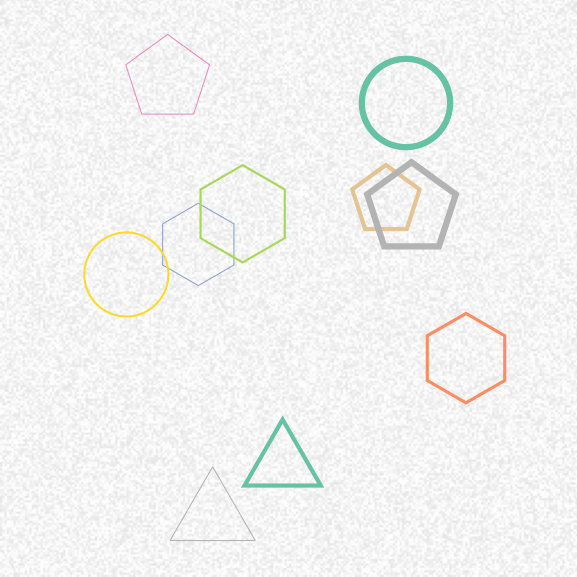[{"shape": "triangle", "thickness": 2, "radius": 0.38, "center": [0.489, 0.196]}, {"shape": "circle", "thickness": 3, "radius": 0.38, "center": [0.703, 0.821]}, {"shape": "hexagon", "thickness": 1.5, "radius": 0.39, "center": [0.807, 0.379]}, {"shape": "hexagon", "thickness": 0.5, "radius": 0.36, "center": [0.343, 0.576]}, {"shape": "pentagon", "thickness": 0.5, "radius": 0.38, "center": [0.29, 0.863]}, {"shape": "hexagon", "thickness": 1, "radius": 0.42, "center": [0.42, 0.629]}, {"shape": "circle", "thickness": 1, "radius": 0.36, "center": [0.219, 0.524]}, {"shape": "pentagon", "thickness": 2, "radius": 0.31, "center": [0.668, 0.652]}, {"shape": "pentagon", "thickness": 3, "radius": 0.4, "center": [0.713, 0.638]}, {"shape": "triangle", "thickness": 0.5, "radius": 0.43, "center": [0.368, 0.106]}]